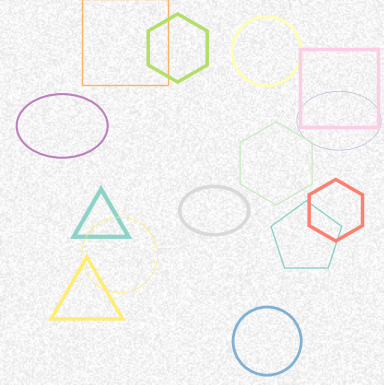[{"shape": "pentagon", "thickness": 1, "radius": 0.48, "center": [0.796, 0.382]}, {"shape": "triangle", "thickness": 3, "radius": 0.41, "center": [0.263, 0.426]}, {"shape": "circle", "thickness": 2, "radius": 0.45, "center": [0.693, 0.867]}, {"shape": "oval", "thickness": 0.5, "radius": 0.55, "center": [0.88, 0.686]}, {"shape": "hexagon", "thickness": 2.5, "radius": 0.4, "center": [0.872, 0.454]}, {"shape": "circle", "thickness": 2, "radius": 0.44, "center": [0.694, 0.114]}, {"shape": "square", "thickness": 1, "radius": 0.55, "center": [0.324, 0.891]}, {"shape": "hexagon", "thickness": 2.5, "radius": 0.44, "center": [0.462, 0.875]}, {"shape": "square", "thickness": 2.5, "radius": 0.51, "center": [0.88, 0.772]}, {"shape": "oval", "thickness": 2.5, "radius": 0.45, "center": [0.556, 0.453]}, {"shape": "oval", "thickness": 1.5, "radius": 0.59, "center": [0.161, 0.673]}, {"shape": "hexagon", "thickness": 1, "radius": 0.54, "center": [0.717, 0.576]}, {"shape": "circle", "thickness": 0.5, "radius": 0.49, "center": [0.311, 0.338]}, {"shape": "triangle", "thickness": 2.5, "radius": 0.54, "center": [0.226, 0.225]}]